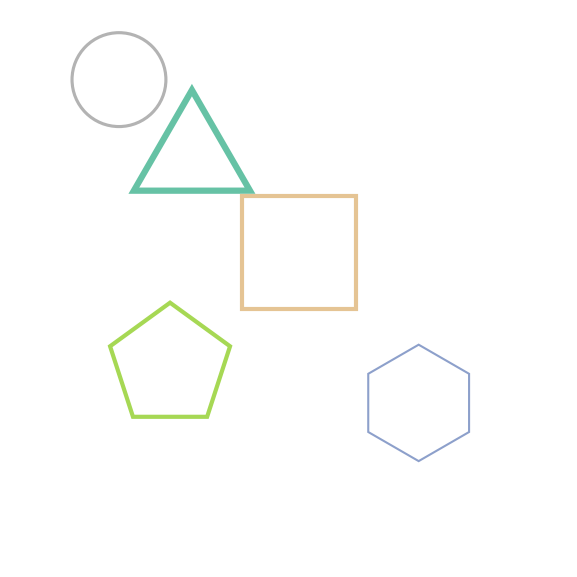[{"shape": "triangle", "thickness": 3, "radius": 0.58, "center": [0.332, 0.727]}, {"shape": "hexagon", "thickness": 1, "radius": 0.5, "center": [0.725, 0.301]}, {"shape": "pentagon", "thickness": 2, "radius": 0.55, "center": [0.294, 0.366]}, {"shape": "square", "thickness": 2, "radius": 0.49, "center": [0.518, 0.562]}, {"shape": "circle", "thickness": 1.5, "radius": 0.41, "center": [0.206, 0.861]}]